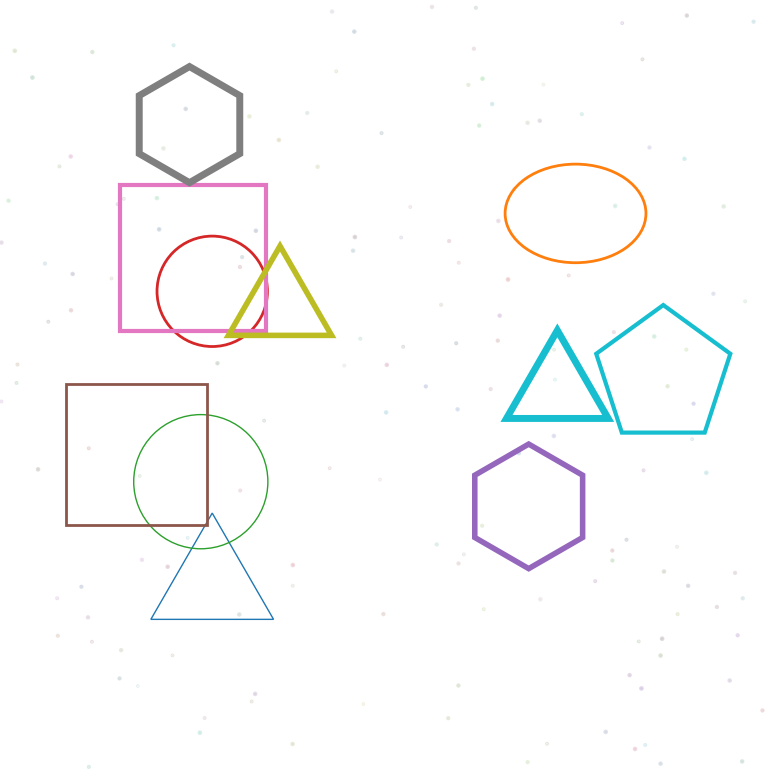[{"shape": "triangle", "thickness": 0.5, "radius": 0.46, "center": [0.276, 0.242]}, {"shape": "oval", "thickness": 1, "radius": 0.46, "center": [0.747, 0.723]}, {"shape": "circle", "thickness": 0.5, "radius": 0.44, "center": [0.261, 0.374]}, {"shape": "circle", "thickness": 1, "radius": 0.36, "center": [0.276, 0.622]}, {"shape": "hexagon", "thickness": 2, "radius": 0.4, "center": [0.687, 0.342]}, {"shape": "square", "thickness": 1, "radius": 0.46, "center": [0.178, 0.41]}, {"shape": "square", "thickness": 1.5, "radius": 0.48, "center": [0.251, 0.665]}, {"shape": "hexagon", "thickness": 2.5, "radius": 0.38, "center": [0.246, 0.838]}, {"shape": "triangle", "thickness": 2, "radius": 0.39, "center": [0.364, 0.603]}, {"shape": "pentagon", "thickness": 1.5, "radius": 0.46, "center": [0.861, 0.512]}, {"shape": "triangle", "thickness": 2.5, "radius": 0.38, "center": [0.724, 0.495]}]